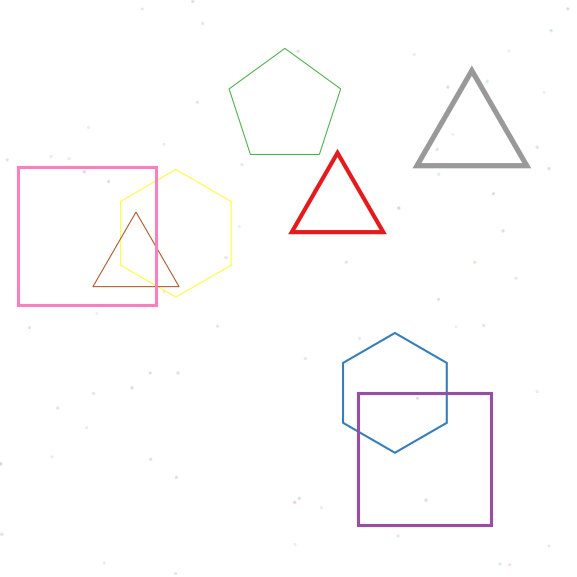[{"shape": "triangle", "thickness": 2, "radius": 0.46, "center": [0.584, 0.643]}, {"shape": "hexagon", "thickness": 1, "radius": 0.52, "center": [0.684, 0.319]}, {"shape": "pentagon", "thickness": 0.5, "radius": 0.51, "center": [0.493, 0.814]}, {"shape": "square", "thickness": 1.5, "radius": 0.57, "center": [0.735, 0.205]}, {"shape": "hexagon", "thickness": 0.5, "radius": 0.55, "center": [0.304, 0.595]}, {"shape": "triangle", "thickness": 0.5, "radius": 0.43, "center": [0.236, 0.546]}, {"shape": "square", "thickness": 1.5, "radius": 0.6, "center": [0.15, 0.59]}, {"shape": "triangle", "thickness": 2.5, "radius": 0.55, "center": [0.817, 0.767]}]